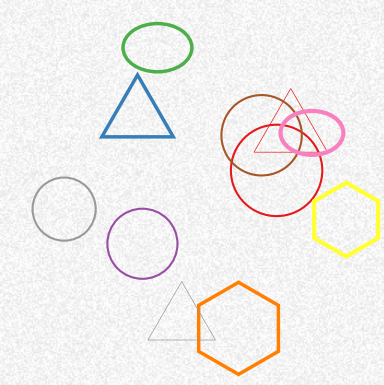[{"shape": "circle", "thickness": 1.5, "radius": 0.59, "center": [0.718, 0.557]}, {"shape": "triangle", "thickness": 0.5, "radius": 0.55, "center": [0.755, 0.66]}, {"shape": "triangle", "thickness": 2.5, "radius": 0.54, "center": [0.357, 0.698]}, {"shape": "oval", "thickness": 2.5, "radius": 0.45, "center": [0.409, 0.876]}, {"shape": "circle", "thickness": 1.5, "radius": 0.46, "center": [0.37, 0.367]}, {"shape": "hexagon", "thickness": 2.5, "radius": 0.6, "center": [0.62, 0.147]}, {"shape": "hexagon", "thickness": 3, "radius": 0.48, "center": [0.899, 0.43]}, {"shape": "circle", "thickness": 1.5, "radius": 0.52, "center": [0.679, 0.649]}, {"shape": "oval", "thickness": 3, "radius": 0.41, "center": [0.81, 0.655]}, {"shape": "circle", "thickness": 1.5, "radius": 0.41, "center": [0.167, 0.457]}, {"shape": "triangle", "thickness": 0.5, "radius": 0.51, "center": [0.472, 0.167]}]